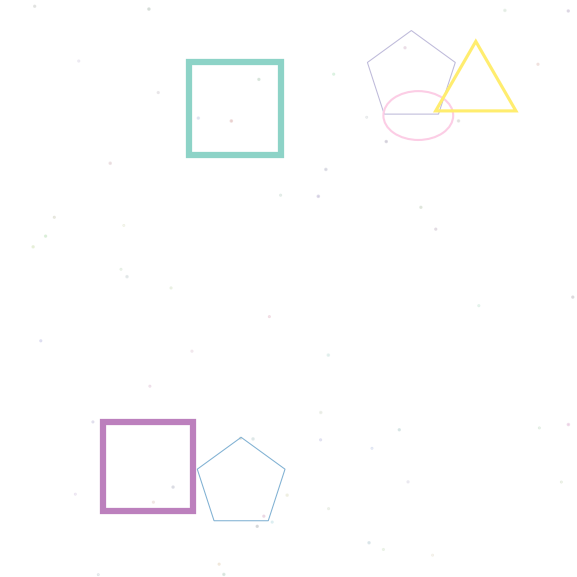[{"shape": "square", "thickness": 3, "radius": 0.4, "center": [0.407, 0.812]}, {"shape": "pentagon", "thickness": 0.5, "radius": 0.4, "center": [0.712, 0.866]}, {"shape": "pentagon", "thickness": 0.5, "radius": 0.4, "center": [0.418, 0.162]}, {"shape": "oval", "thickness": 1, "radius": 0.3, "center": [0.724, 0.799]}, {"shape": "square", "thickness": 3, "radius": 0.39, "center": [0.257, 0.191]}, {"shape": "triangle", "thickness": 1.5, "radius": 0.4, "center": [0.824, 0.847]}]